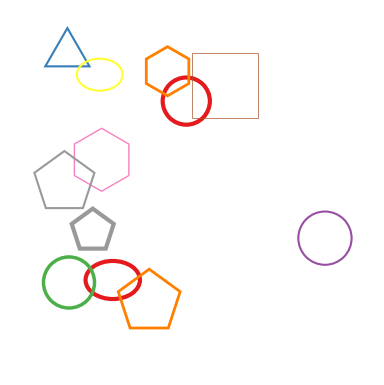[{"shape": "circle", "thickness": 3, "radius": 0.31, "center": [0.484, 0.737]}, {"shape": "oval", "thickness": 3, "radius": 0.35, "center": [0.293, 0.273]}, {"shape": "triangle", "thickness": 1.5, "radius": 0.33, "center": [0.175, 0.861]}, {"shape": "circle", "thickness": 2.5, "radius": 0.33, "center": [0.179, 0.266]}, {"shape": "circle", "thickness": 1.5, "radius": 0.35, "center": [0.844, 0.381]}, {"shape": "pentagon", "thickness": 2, "radius": 0.42, "center": [0.388, 0.216]}, {"shape": "hexagon", "thickness": 2, "radius": 0.32, "center": [0.435, 0.815]}, {"shape": "oval", "thickness": 1.5, "radius": 0.3, "center": [0.259, 0.806]}, {"shape": "square", "thickness": 0.5, "radius": 0.42, "center": [0.584, 0.779]}, {"shape": "hexagon", "thickness": 1, "radius": 0.41, "center": [0.264, 0.585]}, {"shape": "pentagon", "thickness": 1.5, "radius": 0.41, "center": [0.167, 0.526]}, {"shape": "pentagon", "thickness": 3, "radius": 0.29, "center": [0.241, 0.401]}]